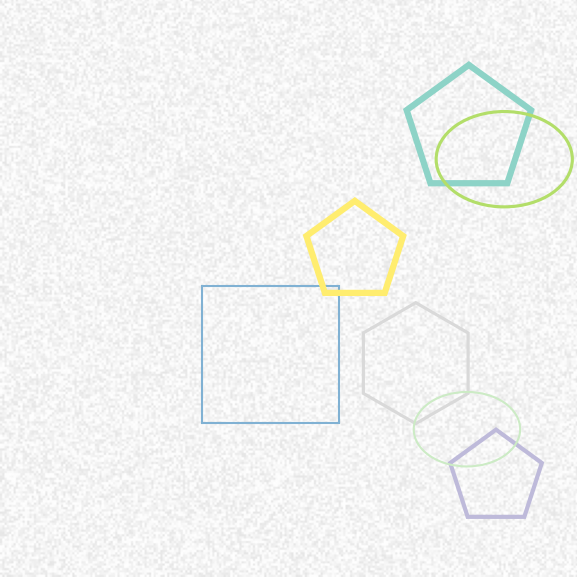[{"shape": "pentagon", "thickness": 3, "radius": 0.57, "center": [0.812, 0.773]}, {"shape": "pentagon", "thickness": 2, "radius": 0.42, "center": [0.859, 0.172]}, {"shape": "square", "thickness": 1, "radius": 0.59, "center": [0.469, 0.385]}, {"shape": "oval", "thickness": 1.5, "radius": 0.59, "center": [0.873, 0.723]}, {"shape": "hexagon", "thickness": 1.5, "radius": 0.52, "center": [0.72, 0.37]}, {"shape": "oval", "thickness": 1, "radius": 0.46, "center": [0.809, 0.256]}, {"shape": "pentagon", "thickness": 3, "radius": 0.44, "center": [0.614, 0.563]}]